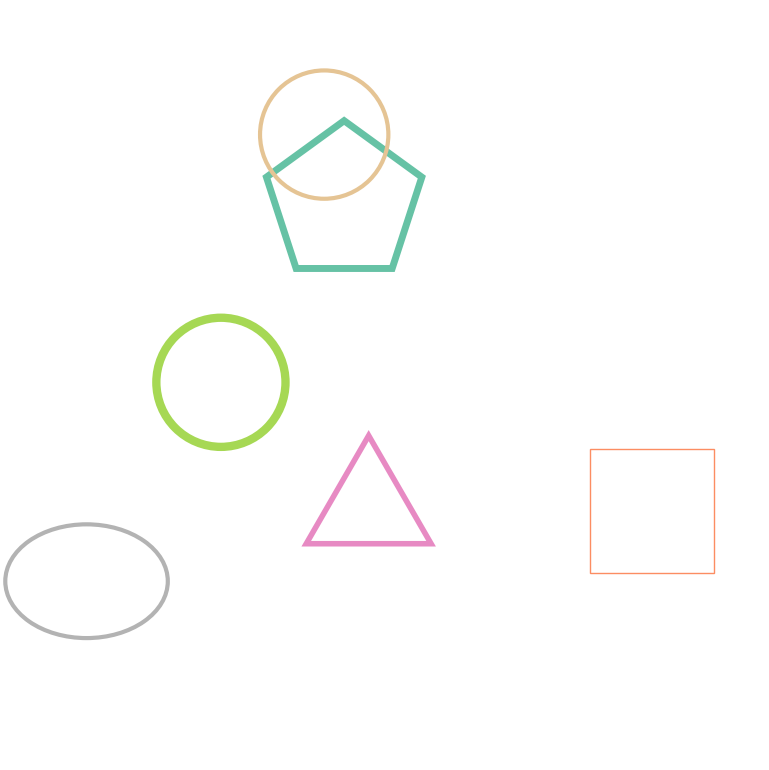[{"shape": "pentagon", "thickness": 2.5, "radius": 0.53, "center": [0.447, 0.737]}, {"shape": "square", "thickness": 0.5, "radius": 0.4, "center": [0.847, 0.337]}, {"shape": "triangle", "thickness": 2, "radius": 0.47, "center": [0.479, 0.341]}, {"shape": "circle", "thickness": 3, "radius": 0.42, "center": [0.287, 0.503]}, {"shape": "circle", "thickness": 1.5, "radius": 0.42, "center": [0.421, 0.825]}, {"shape": "oval", "thickness": 1.5, "radius": 0.53, "center": [0.112, 0.245]}]